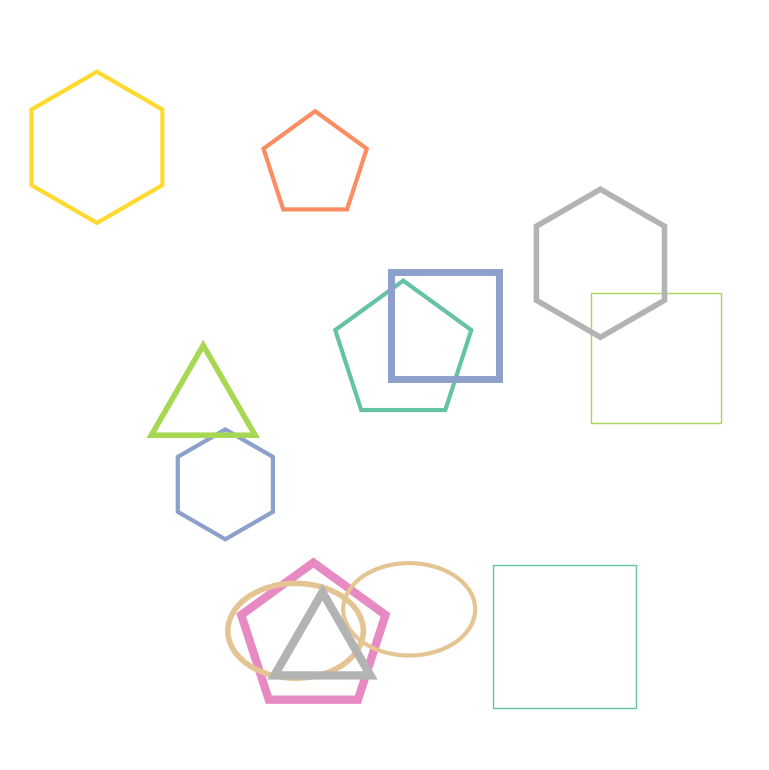[{"shape": "square", "thickness": 0.5, "radius": 0.46, "center": [0.733, 0.173]}, {"shape": "pentagon", "thickness": 1.5, "radius": 0.46, "center": [0.524, 0.543]}, {"shape": "pentagon", "thickness": 1.5, "radius": 0.35, "center": [0.409, 0.785]}, {"shape": "square", "thickness": 2.5, "radius": 0.35, "center": [0.578, 0.577]}, {"shape": "hexagon", "thickness": 1.5, "radius": 0.36, "center": [0.293, 0.371]}, {"shape": "pentagon", "thickness": 3, "radius": 0.49, "center": [0.407, 0.171]}, {"shape": "triangle", "thickness": 2, "radius": 0.39, "center": [0.264, 0.474]}, {"shape": "square", "thickness": 0.5, "radius": 0.42, "center": [0.852, 0.535]}, {"shape": "hexagon", "thickness": 1.5, "radius": 0.49, "center": [0.126, 0.809]}, {"shape": "oval", "thickness": 1.5, "radius": 0.43, "center": [0.531, 0.209]}, {"shape": "oval", "thickness": 2, "radius": 0.44, "center": [0.384, 0.181]}, {"shape": "hexagon", "thickness": 2, "radius": 0.48, "center": [0.78, 0.658]}, {"shape": "triangle", "thickness": 3, "radius": 0.36, "center": [0.419, 0.159]}]